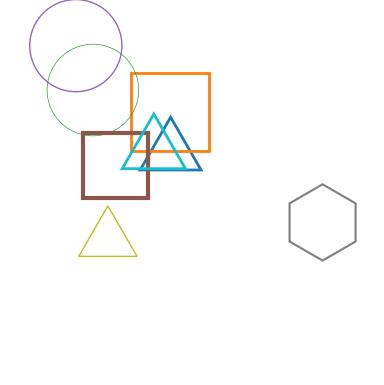[{"shape": "triangle", "thickness": 2, "radius": 0.46, "center": [0.443, 0.604]}, {"shape": "square", "thickness": 2, "radius": 0.51, "center": [0.442, 0.708]}, {"shape": "circle", "thickness": 0.5, "radius": 0.59, "center": [0.241, 0.766]}, {"shape": "circle", "thickness": 1, "radius": 0.6, "center": [0.197, 0.881]}, {"shape": "square", "thickness": 3, "radius": 0.42, "center": [0.3, 0.571]}, {"shape": "hexagon", "thickness": 1.5, "radius": 0.5, "center": [0.838, 0.422]}, {"shape": "triangle", "thickness": 1, "radius": 0.44, "center": [0.28, 0.378]}, {"shape": "triangle", "thickness": 2, "radius": 0.47, "center": [0.4, 0.609]}]